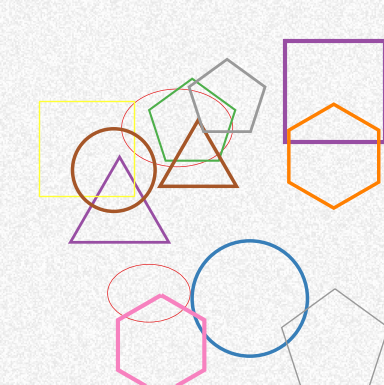[{"shape": "oval", "thickness": 0.5, "radius": 0.72, "center": [0.46, 0.668]}, {"shape": "oval", "thickness": 0.5, "radius": 0.54, "center": [0.387, 0.238]}, {"shape": "circle", "thickness": 2.5, "radius": 0.75, "center": [0.649, 0.225]}, {"shape": "pentagon", "thickness": 1.5, "radius": 0.59, "center": [0.499, 0.678]}, {"shape": "square", "thickness": 3, "radius": 0.65, "center": [0.869, 0.762]}, {"shape": "triangle", "thickness": 2, "radius": 0.74, "center": [0.311, 0.444]}, {"shape": "hexagon", "thickness": 2.5, "radius": 0.67, "center": [0.867, 0.594]}, {"shape": "square", "thickness": 1, "radius": 0.62, "center": [0.226, 0.614]}, {"shape": "triangle", "thickness": 2.5, "radius": 0.57, "center": [0.515, 0.573]}, {"shape": "circle", "thickness": 2.5, "radius": 0.54, "center": [0.296, 0.558]}, {"shape": "hexagon", "thickness": 3, "radius": 0.65, "center": [0.419, 0.104]}, {"shape": "pentagon", "thickness": 2, "radius": 0.52, "center": [0.59, 0.742]}, {"shape": "pentagon", "thickness": 1, "radius": 0.73, "center": [0.87, 0.104]}]